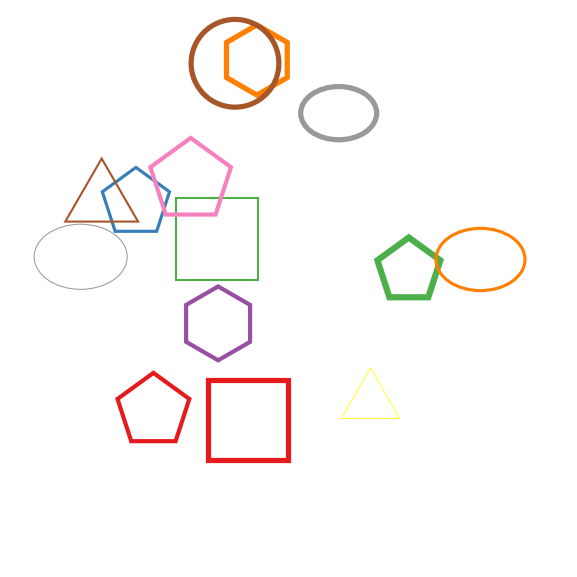[{"shape": "pentagon", "thickness": 2, "radius": 0.33, "center": [0.266, 0.288]}, {"shape": "square", "thickness": 2.5, "radius": 0.35, "center": [0.43, 0.272]}, {"shape": "pentagon", "thickness": 1.5, "radius": 0.31, "center": [0.235, 0.648]}, {"shape": "square", "thickness": 1, "radius": 0.35, "center": [0.376, 0.586]}, {"shape": "pentagon", "thickness": 3, "radius": 0.29, "center": [0.708, 0.531]}, {"shape": "hexagon", "thickness": 2, "radius": 0.32, "center": [0.378, 0.439]}, {"shape": "oval", "thickness": 1.5, "radius": 0.39, "center": [0.832, 0.55]}, {"shape": "hexagon", "thickness": 2.5, "radius": 0.3, "center": [0.445, 0.895]}, {"shape": "triangle", "thickness": 0.5, "radius": 0.29, "center": [0.641, 0.304]}, {"shape": "circle", "thickness": 2.5, "radius": 0.38, "center": [0.407, 0.89]}, {"shape": "triangle", "thickness": 1, "radius": 0.36, "center": [0.176, 0.652]}, {"shape": "pentagon", "thickness": 2, "radius": 0.37, "center": [0.33, 0.687]}, {"shape": "oval", "thickness": 0.5, "radius": 0.4, "center": [0.14, 0.555]}, {"shape": "oval", "thickness": 2.5, "radius": 0.33, "center": [0.586, 0.803]}]